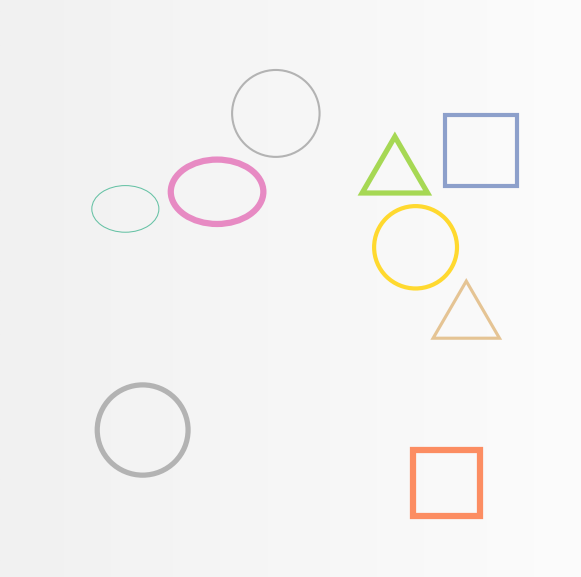[{"shape": "oval", "thickness": 0.5, "radius": 0.29, "center": [0.216, 0.637]}, {"shape": "square", "thickness": 3, "radius": 0.29, "center": [0.769, 0.163]}, {"shape": "square", "thickness": 2, "radius": 0.31, "center": [0.827, 0.738]}, {"shape": "oval", "thickness": 3, "radius": 0.4, "center": [0.373, 0.667]}, {"shape": "triangle", "thickness": 2.5, "radius": 0.33, "center": [0.679, 0.697]}, {"shape": "circle", "thickness": 2, "radius": 0.36, "center": [0.715, 0.571]}, {"shape": "triangle", "thickness": 1.5, "radius": 0.33, "center": [0.802, 0.446]}, {"shape": "circle", "thickness": 1, "radius": 0.38, "center": [0.475, 0.803]}, {"shape": "circle", "thickness": 2.5, "radius": 0.39, "center": [0.245, 0.255]}]